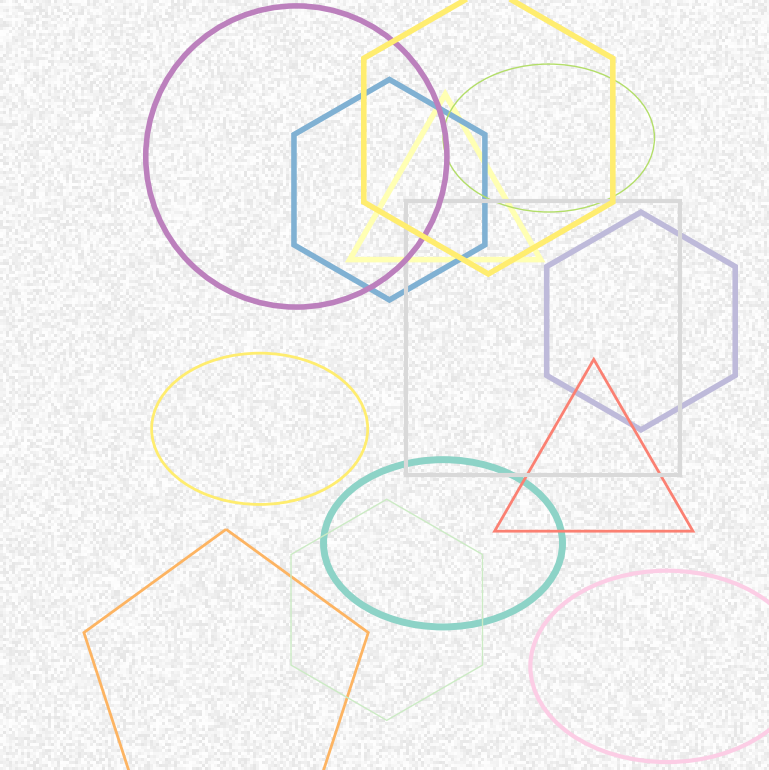[{"shape": "oval", "thickness": 2.5, "radius": 0.78, "center": [0.575, 0.294]}, {"shape": "triangle", "thickness": 2, "radius": 0.72, "center": [0.578, 0.734]}, {"shape": "hexagon", "thickness": 2, "radius": 0.71, "center": [0.832, 0.583]}, {"shape": "triangle", "thickness": 1, "radius": 0.74, "center": [0.771, 0.385]}, {"shape": "hexagon", "thickness": 2, "radius": 0.72, "center": [0.506, 0.754]}, {"shape": "pentagon", "thickness": 1, "radius": 0.97, "center": [0.294, 0.118]}, {"shape": "oval", "thickness": 0.5, "radius": 0.69, "center": [0.713, 0.821]}, {"shape": "oval", "thickness": 1.5, "radius": 0.89, "center": [0.866, 0.135]}, {"shape": "square", "thickness": 1.5, "radius": 0.89, "center": [0.705, 0.561]}, {"shape": "circle", "thickness": 2, "radius": 0.98, "center": [0.385, 0.797]}, {"shape": "hexagon", "thickness": 0.5, "radius": 0.72, "center": [0.502, 0.208]}, {"shape": "hexagon", "thickness": 2, "radius": 0.93, "center": [0.634, 0.831]}, {"shape": "oval", "thickness": 1, "radius": 0.7, "center": [0.337, 0.443]}]